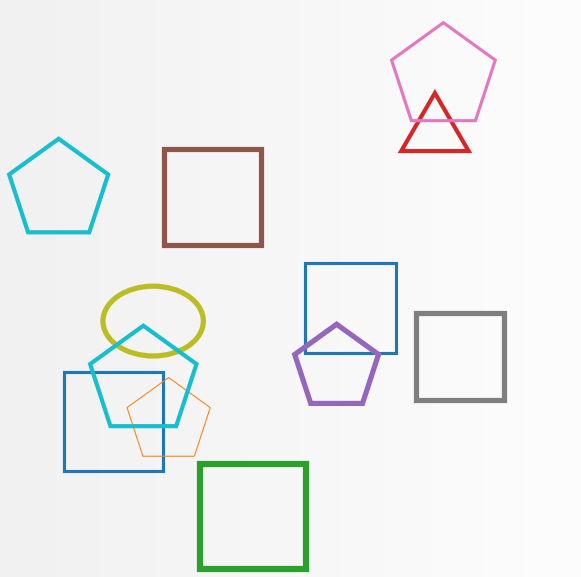[{"shape": "square", "thickness": 1.5, "radius": 0.43, "center": [0.196, 0.27]}, {"shape": "square", "thickness": 1.5, "radius": 0.39, "center": [0.603, 0.466]}, {"shape": "pentagon", "thickness": 0.5, "radius": 0.38, "center": [0.29, 0.27]}, {"shape": "square", "thickness": 3, "radius": 0.45, "center": [0.435, 0.104]}, {"shape": "triangle", "thickness": 2, "radius": 0.33, "center": [0.748, 0.771]}, {"shape": "pentagon", "thickness": 2.5, "radius": 0.38, "center": [0.579, 0.362]}, {"shape": "square", "thickness": 2.5, "radius": 0.42, "center": [0.366, 0.658]}, {"shape": "pentagon", "thickness": 1.5, "radius": 0.47, "center": [0.763, 0.866]}, {"shape": "square", "thickness": 2.5, "radius": 0.38, "center": [0.791, 0.382]}, {"shape": "oval", "thickness": 2.5, "radius": 0.43, "center": [0.263, 0.443]}, {"shape": "pentagon", "thickness": 2, "radius": 0.48, "center": [0.247, 0.339]}, {"shape": "pentagon", "thickness": 2, "radius": 0.45, "center": [0.101, 0.669]}]